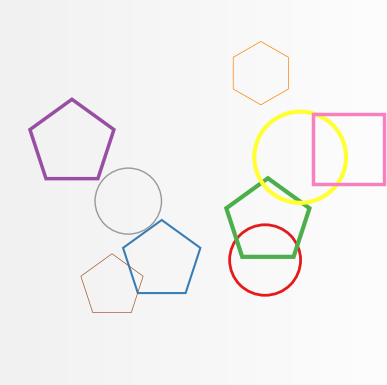[{"shape": "circle", "thickness": 2, "radius": 0.46, "center": [0.684, 0.325]}, {"shape": "pentagon", "thickness": 1.5, "radius": 0.52, "center": [0.417, 0.324]}, {"shape": "pentagon", "thickness": 3, "radius": 0.56, "center": [0.691, 0.424]}, {"shape": "pentagon", "thickness": 2.5, "radius": 0.57, "center": [0.186, 0.628]}, {"shape": "hexagon", "thickness": 0.5, "radius": 0.41, "center": [0.673, 0.81]}, {"shape": "circle", "thickness": 3, "radius": 0.59, "center": [0.775, 0.592]}, {"shape": "pentagon", "thickness": 0.5, "radius": 0.42, "center": [0.289, 0.256]}, {"shape": "square", "thickness": 2.5, "radius": 0.46, "center": [0.899, 0.613]}, {"shape": "circle", "thickness": 1, "radius": 0.43, "center": [0.331, 0.478]}]